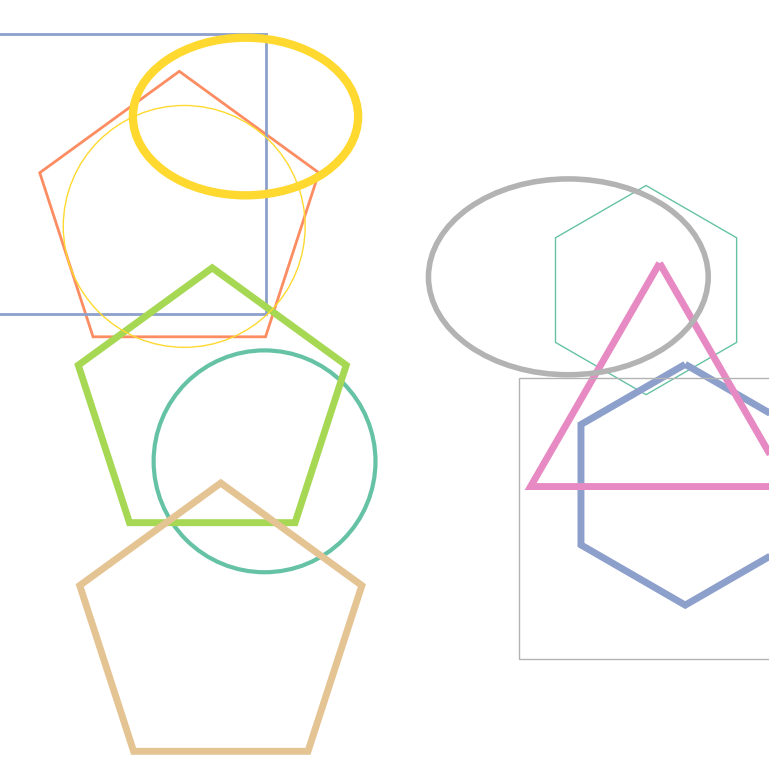[{"shape": "circle", "thickness": 1.5, "radius": 0.72, "center": [0.344, 0.401]}, {"shape": "hexagon", "thickness": 0.5, "radius": 0.68, "center": [0.839, 0.623]}, {"shape": "pentagon", "thickness": 1, "radius": 0.95, "center": [0.233, 0.717]}, {"shape": "hexagon", "thickness": 2.5, "radius": 0.78, "center": [0.89, 0.371]}, {"shape": "square", "thickness": 1, "radius": 0.91, "center": [0.164, 0.774]}, {"shape": "triangle", "thickness": 2.5, "radius": 0.97, "center": [0.857, 0.465]}, {"shape": "pentagon", "thickness": 2.5, "radius": 0.91, "center": [0.276, 0.469]}, {"shape": "oval", "thickness": 3, "radius": 0.73, "center": [0.319, 0.849]}, {"shape": "circle", "thickness": 0.5, "radius": 0.79, "center": [0.239, 0.706]}, {"shape": "pentagon", "thickness": 2.5, "radius": 0.96, "center": [0.287, 0.18]}, {"shape": "oval", "thickness": 2, "radius": 0.91, "center": [0.738, 0.64]}, {"shape": "square", "thickness": 0.5, "radius": 0.91, "center": [0.856, 0.327]}]